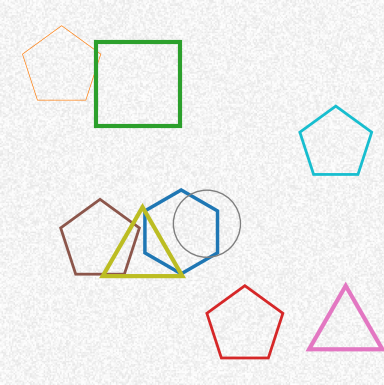[{"shape": "hexagon", "thickness": 2.5, "radius": 0.54, "center": [0.471, 0.398]}, {"shape": "pentagon", "thickness": 0.5, "radius": 0.53, "center": [0.16, 0.826]}, {"shape": "square", "thickness": 3, "radius": 0.54, "center": [0.358, 0.783]}, {"shape": "pentagon", "thickness": 2, "radius": 0.52, "center": [0.636, 0.154]}, {"shape": "pentagon", "thickness": 2, "radius": 0.54, "center": [0.26, 0.375]}, {"shape": "triangle", "thickness": 3, "radius": 0.55, "center": [0.898, 0.148]}, {"shape": "circle", "thickness": 1, "radius": 0.44, "center": [0.537, 0.419]}, {"shape": "triangle", "thickness": 3, "radius": 0.6, "center": [0.37, 0.343]}, {"shape": "pentagon", "thickness": 2, "radius": 0.49, "center": [0.872, 0.626]}]